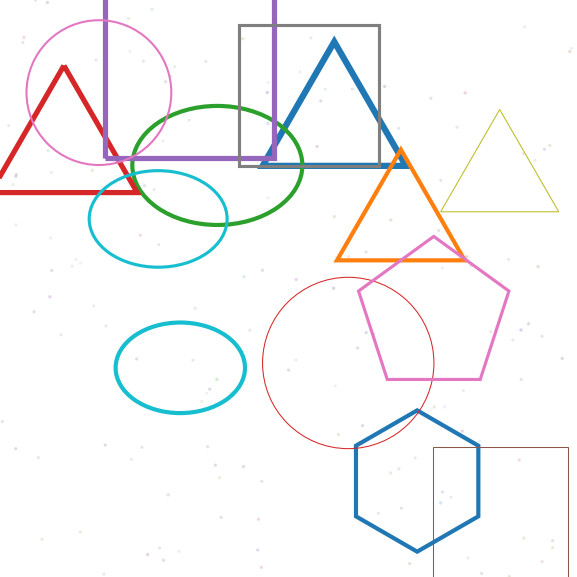[{"shape": "triangle", "thickness": 3, "radius": 0.72, "center": [0.579, 0.784]}, {"shape": "hexagon", "thickness": 2, "radius": 0.61, "center": [0.722, 0.166]}, {"shape": "triangle", "thickness": 2, "radius": 0.64, "center": [0.694, 0.612]}, {"shape": "oval", "thickness": 2, "radius": 0.74, "center": [0.376, 0.713]}, {"shape": "circle", "thickness": 0.5, "radius": 0.74, "center": [0.603, 0.371]}, {"shape": "triangle", "thickness": 2.5, "radius": 0.73, "center": [0.111, 0.739]}, {"shape": "square", "thickness": 2.5, "radius": 0.73, "center": [0.329, 0.872]}, {"shape": "square", "thickness": 0.5, "radius": 0.59, "center": [0.867, 0.108]}, {"shape": "pentagon", "thickness": 1.5, "radius": 0.68, "center": [0.751, 0.453]}, {"shape": "circle", "thickness": 1, "radius": 0.63, "center": [0.171, 0.839]}, {"shape": "square", "thickness": 1.5, "radius": 0.61, "center": [0.535, 0.833]}, {"shape": "triangle", "thickness": 0.5, "radius": 0.59, "center": [0.865, 0.691]}, {"shape": "oval", "thickness": 1.5, "radius": 0.6, "center": [0.274, 0.62]}, {"shape": "oval", "thickness": 2, "radius": 0.56, "center": [0.312, 0.362]}]